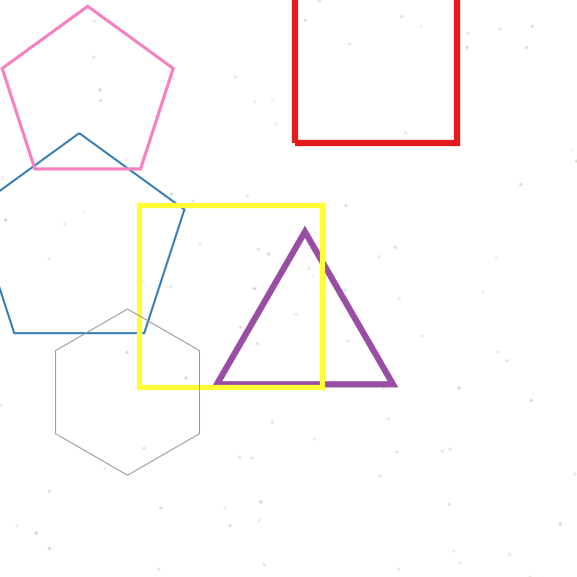[{"shape": "square", "thickness": 3, "radius": 0.7, "center": [0.651, 0.892]}, {"shape": "pentagon", "thickness": 1, "radius": 0.96, "center": [0.137, 0.577]}, {"shape": "triangle", "thickness": 3, "radius": 0.88, "center": [0.528, 0.422]}, {"shape": "square", "thickness": 2.5, "radius": 0.79, "center": [0.399, 0.486]}, {"shape": "pentagon", "thickness": 1.5, "radius": 0.78, "center": [0.152, 0.833]}, {"shape": "hexagon", "thickness": 0.5, "radius": 0.72, "center": [0.221, 0.32]}]